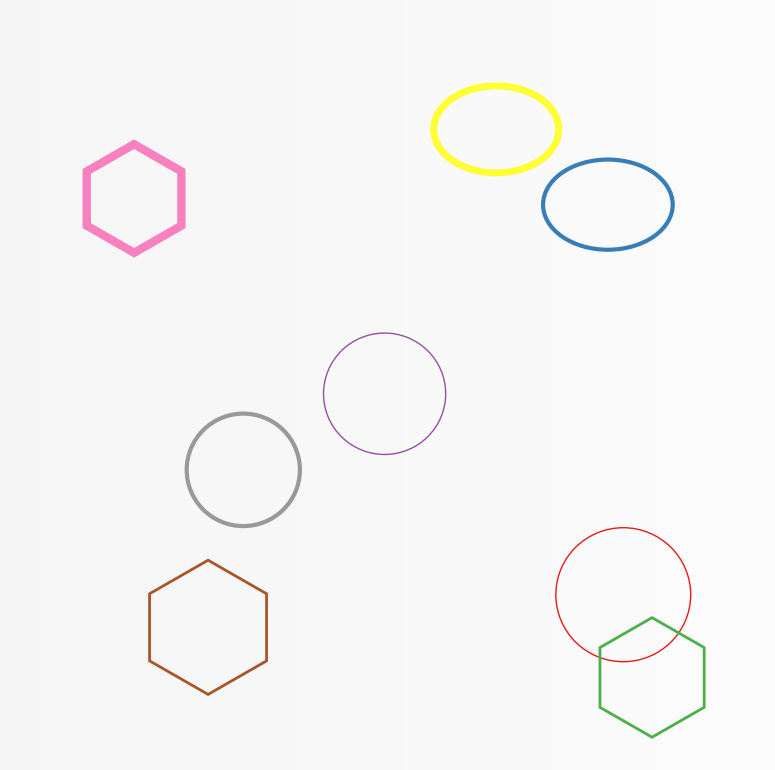[{"shape": "circle", "thickness": 0.5, "radius": 0.43, "center": [0.804, 0.228]}, {"shape": "oval", "thickness": 1.5, "radius": 0.42, "center": [0.784, 0.734]}, {"shape": "hexagon", "thickness": 1, "radius": 0.39, "center": [0.841, 0.12]}, {"shape": "circle", "thickness": 0.5, "radius": 0.39, "center": [0.496, 0.489]}, {"shape": "oval", "thickness": 2.5, "radius": 0.4, "center": [0.64, 0.832]}, {"shape": "hexagon", "thickness": 1, "radius": 0.44, "center": [0.268, 0.185]}, {"shape": "hexagon", "thickness": 3, "radius": 0.35, "center": [0.173, 0.742]}, {"shape": "circle", "thickness": 1.5, "radius": 0.37, "center": [0.314, 0.39]}]